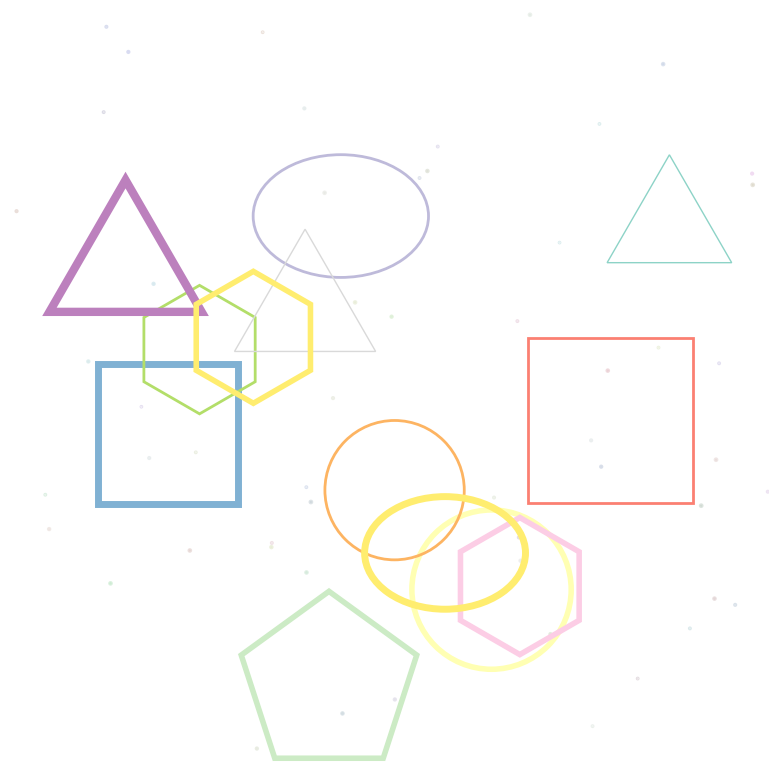[{"shape": "triangle", "thickness": 0.5, "radius": 0.47, "center": [0.869, 0.706]}, {"shape": "circle", "thickness": 2, "radius": 0.52, "center": [0.638, 0.234]}, {"shape": "oval", "thickness": 1, "radius": 0.57, "center": [0.443, 0.719]}, {"shape": "square", "thickness": 1, "radius": 0.53, "center": [0.793, 0.454]}, {"shape": "square", "thickness": 2.5, "radius": 0.45, "center": [0.218, 0.436]}, {"shape": "circle", "thickness": 1, "radius": 0.45, "center": [0.512, 0.363]}, {"shape": "hexagon", "thickness": 1, "radius": 0.42, "center": [0.259, 0.546]}, {"shape": "hexagon", "thickness": 2, "radius": 0.44, "center": [0.675, 0.239]}, {"shape": "triangle", "thickness": 0.5, "radius": 0.53, "center": [0.396, 0.596]}, {"shape": "triangle", "thickness": 3, "radius": 0.57, "center": [0.163, 0.652]}, {"shape": "pentagon", "thickness": 2, "radius": 0.6, "center": [0.427, 0.112]}, {"shape": "oval", "thickness": 2.5, "radius": 0.52, "center": [0.578, 0.282]}, {"shape": "hexagon", "thickness": 2, "radius": 0.43, "center": [0.329, 0.562]}]